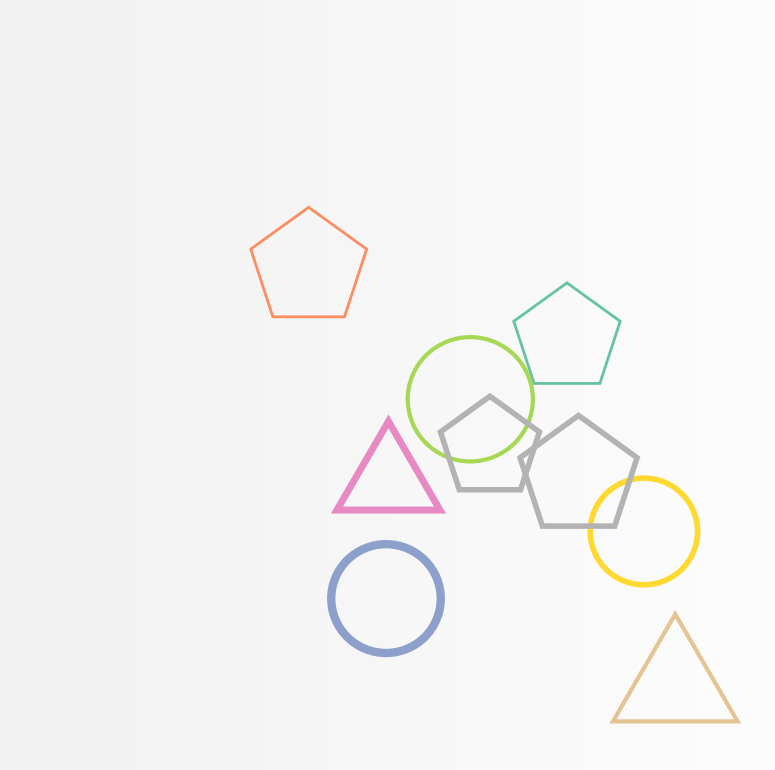[{"shape": "pentagon", "thickness": 1, "radius": 0.36, "center": [0.732, 0.56]}, {"shape": "pentagon", "thickness": 1, "radius": 0.39, "center": [0.398, 0.652]}, {"shape": "circle", "thickness": 3, "radius": 0.35, "center": [0.498, 0.223]}, {"shape": "triangle", "thickness": 2.5, "radius": 0.38, "center": [0.501, 0.376]}, {"shape": "circle", "thickness": 1.5, "radius": 0.4, "center": [0.607, 0.481]}, {"shape": "circle", "thickness": 2, "radius": 0.35, "center": [0.831, 0.31]}, {"shape": "triangle", "thickness": 1.5, "radius": 0.46, "center": [0.871, 0.11]}, {"shape": "pentagon", "thickness": 2, "radius": 0.4, "center": [0.747, 0.381]}, {"shape": "pentagon", "thickness": 2, "radius": 0.34, "center": [0.632, 0.418]}]